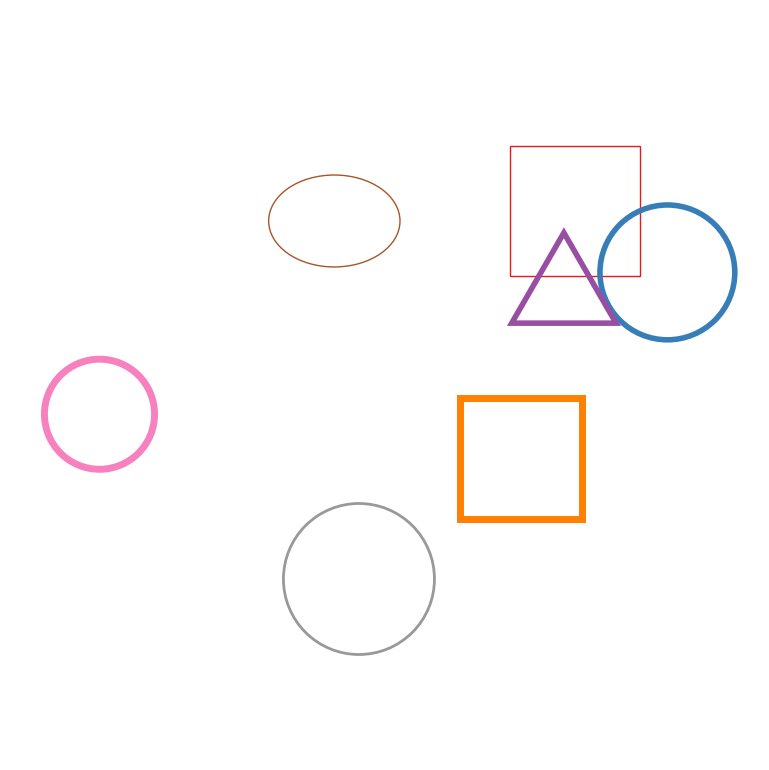[{"shape": "square", "thickness": 0.5, "radius": 0.42, "center": [0.747, 0.726]}, {"shape": "circle", "thickness": 2, "radius": 0.44, "center": [0.867, 0.646]}, {"shape": "triangle", "thickness": 2, "radius": 0.39, "center": [0.732, 0.619]}, {"shape": "square", "thickness": 2.5, "radius": 0.39, "center": [0.677, 0.405]}, {"shape": "oval", "thickness": 0.5, "radius": 0.43, "center": [0.434, 0.713]}, {"shape": "circle", "thickness": 2.5, "radius": 0.36, "center": [0.129, 0.462]}, {"shape": "circle", "thickness": 1, "radius": 0.49, "center": [0.466, 0.248]}]